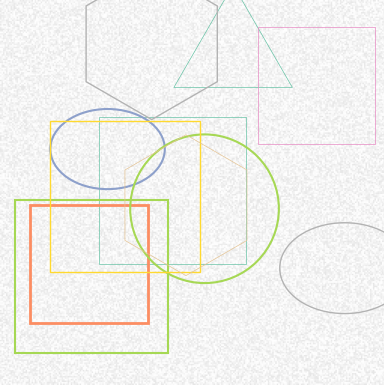[{"shape": "triangle", "thickness": 0.5, "radius": 0.89, "center": [0.606, 0.862]}, {"shape": "square", "thickness": 0.5, "radius": 0.95, "center": [0.448, 0.504]}, {"shape": "square", "thickness": 2, "radius": 0.77, "center": [0.23, 0.314]}, {"shape": "oval", "thickness": 1.5, "radius": 0.74, "center": [0.279, 0.613]}, {"shape": "square", "thickness": 0.5, "radius": 0.76, "center": [0.822, 0.777]}, {"shape": "circle", "thickness": 1.5, "radius": 0.97, "center": [0.531, 0.458]}, {"shape": "square", "thickness": 1.5, "radius": 1.0, "center": [0.237, 0.282]}, {"shape": "square", "thickness": 1, "radius": 0.98, "center": [0.324, 0.49]}, {"shape": "hexagon", "thickness": 0.5, "radius": 0.91, "center": [0.483, 0.467]}, {"shape": "hexagon", "thickness": 1, "radius": 0.98, "center": [0.394, 0.886]}, {"shape": "oval", "thickness": 1, "radius": 0.84, "center": [0.895, 0.303]}]